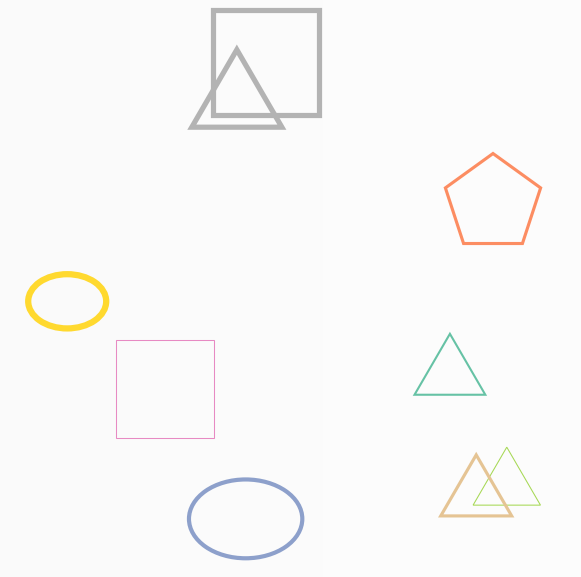[{"shape": "triangle", "thickness": 1, "radius": 0.35, "center": [0.774, 0.351]}, {"shape": "pentagon", "thickness": 1.5, "radius": 0.43, "center": [0.848, 0.647]}, {"shape": "oval", "thickness": 2, "radius": 0.49, "center": [0.423, 0.101]}, {"shape": "square", "thickness": 0.5, "radius": 0.42, "center": [0.283, 0.326]}, {"shape": "triangle", "thickness": 0.5, "radius": 0.33, "center": [0.872, 0.158]}, {"shape": "oval", "thickness": 3, "radius": 0.34, "center": [0.116, 0.477]}, {"shape": "triangle", "thickness": 1.5, "radius": 0.35, "center": [0.819, 0.141]}, {"shape": "triangle", "thickness": 2.5, "radius": 0.45, "center": [0.407, 0.824]}, {"shape": "square", "thickness": 2.5, "radius": 0.45, "center": [0.458, 0.891]}]